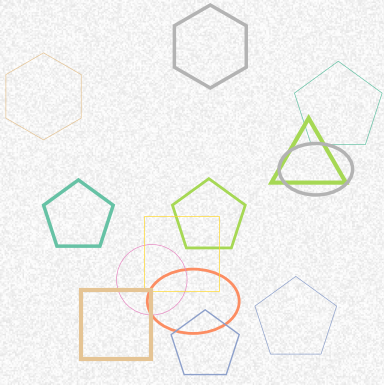[{"shape": "pentagon", "thickness": 2.5, "radius": 0.48, "center": [0.204, 0.438]}, {"shape": "pentagon", "thickness": 0.5, "radius": 0.6, "center": [0.879, 0.721]}, {"shape": "oval", "thickness": 2, "radius": 0.6, "center": [0.502, 0.217]}, {"shape": "pentagon", "thickness": 0.5, "radius": 0.56, "center": [0.768, 0.171]}, {"shape": "pentagon", "thickness": 1, "radius": 0.46, "center": [0.533, 0.102]}, {"shape": "circle", "thickness": 0.5, "radius": 0.46, "center": [0.394, 0.273]}, {"shape": "triangle", "thickness": 3, "radius": 0.56, "center": [0.802, 0.582]}, {"shape": "pentagon", "thickness": 2, "radius": 0.5, "center": [0.543, 0.436]}, {"shape": "square", "thickness": 0.5, "radius": 0.48, "center": [0.471, 0.342]}, {"shape": "square", "thickness": 3, "radius": 0.45, "center": [0.301, 0.158]}, {"shape": "hexagon", "thickness": 0.5, "radius": 0.57, "center": [0.113, 0.75]}, {"shape": "hexagon", "thickness": 2.5, "radius": 0.54, "center": [0.546, 0.879]}, {"shape": "oval", "thickness": 2.5, "radius": 0.48, "center": [0.82, 0.56]}]